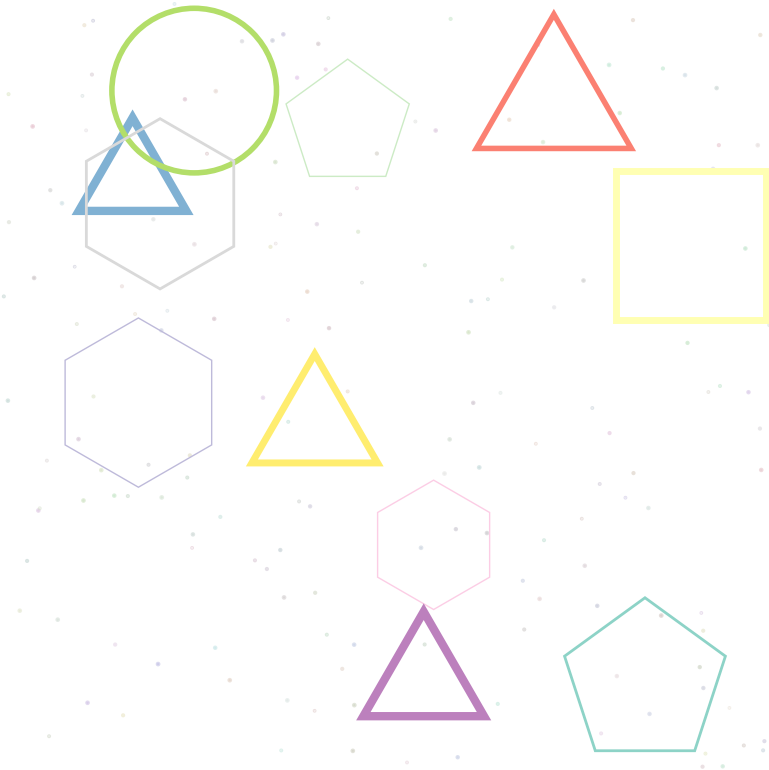[{"shape": "pentagon", "thickness": 1, "radius": 0.55, "center": [0.838, 0.114]}, {"shape": "square", "thickness": 2.5, "radius": 0.48, "center": [0.897, 0.681]}, {"shape": "hexagon", "thickness": 0.5, "radius": 0.55, "center": [0.18, 0.477]}, {"shape": "triangle", "thickness": 2, "radius": 0.58, "center": [0.719, 0.865]}, {"shape": "triangle", "thickness": 3, "radius": 0.4, "center": [0.172, 0.766]}, {"shape": "circle", "thickness": 2, "radius": 0.53, "center": [0.252, 0.882]}, {"shape": "hexagon", "thickness": 0.5, "radius": 0.42, "center": [0.563, 0.292]}, {"shape": "hexagon", "thickness": 1, "radius": 0.55, "center": [0.208, 0.735]}, {"shape": "triangle", "thickness": 3, "radius": 0.45, "center": [0.55, 0.115]}, {"shape": "pentagon", "thickness": 0.5, "radius": 0.42, "center": [0.452, 0.839]}, {"shape": "triangle", "thickness": 2.5, "radius": 0.47, "center": [0.409, 0.446]}]